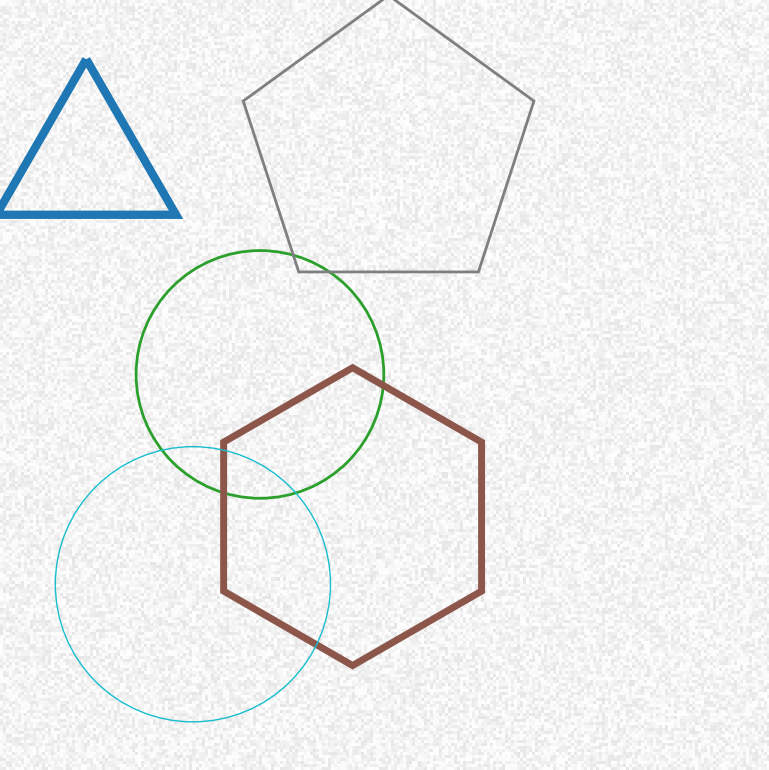[{"shape": "triangle", "thickness": 3, "radius": 0.67, "center": [0.112, 0.788]}, {"shape": "circle", "thickness": 1, "radius": 0.8, "center": [0.338, 0.514]}, {"shape": "hexagon", "thickness": 2.5, "radius": 0.97, "center": [0.458, 0.329]}, {"shape": "pentagon", "thickness": 1, "radius": 0.99, "center": [0.505, 0.807]}, {"shape": "circle", "thickness": 0.5, "radius": 0.89, "center": [0.251, 0.241]}]